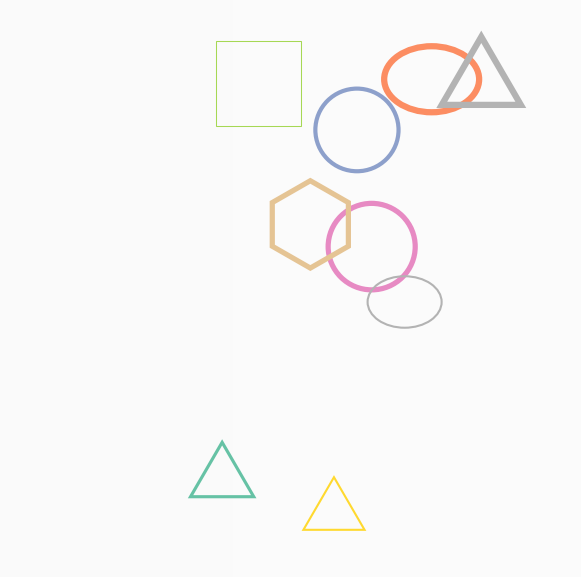[{"shape": "triangle", "thickness": 1.5, "radius": 0.31, "center": [0.382, 0.17]}, {"shape": "oval", "thickness": 3, "radius": 0.41, "center": [0.743, 0.862]}, {"shape": "circle", "thickness": 2, "radius": 0.36, "center": [0.614, 0.774]}, {"shape": "circle", "thickness": 2.5, "radius": 0.37, "center": [0.639, 0.572]}, {"shape": "square", "thickness": 0.5, "radius": 0.37, "center": [0.445, 0.855]}, {"shape": "triangle", "thickness": 1, "radius": 0.3, "center": [0.575, 0.112]}, {"shape": "hexagon", "thickness": 2.5, "radius": 0.38, "center": [0.534, 0.611]}, {"shape": "triangle", "thickness": 3, "radius": 0.39, "center": [0.828, 0.857]}, {"shape": "oval", "thickness": 1, "radius": 0.32, "center": [0.696, 0.476]}]